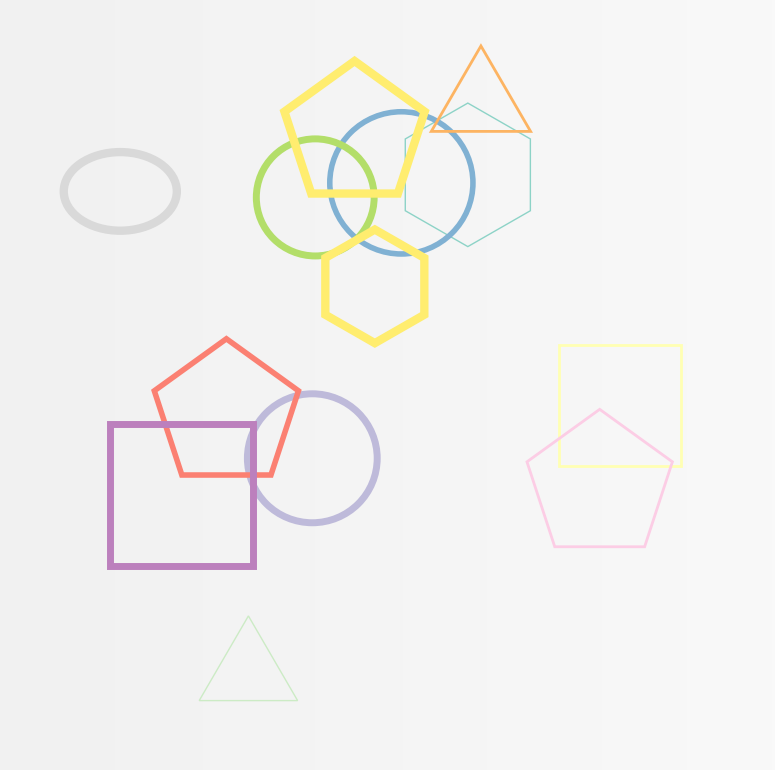[{"shape": "hexagon", "thickness": 0.5, "radius": 0.47, "center": [0.604, 0.773]}, {"shape": "square", "thickness": 1, "radius": 0.39, "center": [0.8, 0.474]}, {"shape": "circle", "thickness": 2.5, "radius": 0.42, "center": [0.403, 0.405]}, {"shape": "pentagon", "thickness": 2, "radius": 0.49, "center": [0.292, 0.462]}, {"shape": "circle", "thickness": 2, "radius": 0.46, "center": [0.518, 0.763]}, {"shape": "triangle", "thickness": 1, "radius": 0.37, "center": [0.621, 0.866]}, {"shape": "circle", "thickness": 2.5, "radius": 0.38, "center": [0.407, 0.744]}, {"shape": "pentagon", "thickness": 1, "radius": 0.49, "center": [0.774, 0.37]}, {"shape": "oval", "thickness": 3, "radius": 0.36, "center": [0.155, 0.751]}, {"shape": "square", "thickness": 2.5, "radius": 0.46, "center": [0.234, 0.357]}, {"shape": "triangle", "thickness": 0.5, "radius": 0.37, "center": [0.321, 0.127]}, {"shape": "hexagon", "thickness": 3, "radius": 0.37, "center": [0.484, 0.628]}, {"shape": "pentagon", "thickness": 3, "radius": 0.48, "center": [0.458, 0.826]}]